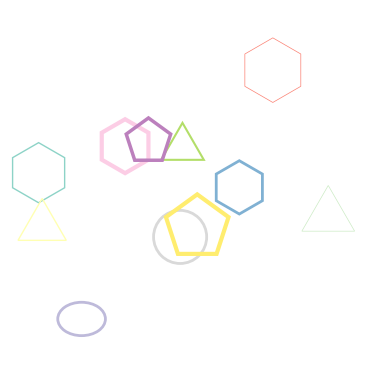[{"shape": "hexagon", "thickness": 1, "radius": 0.39, "center": [0.1, 0.551]}, {"shape": "triangle", "thickness": 1, "radius": 0.36, "center": [0.109, 0.412]}, {"shape": "oval", "thickness": 2, "radius": 0.31, "center": [0.212, 0.172]}, {"shape": "hexagon", "thickness": 0.5, "radius": 0.42, "center": [0.709, 0.818]}, {"shape": "hexagon", "thickness": 2, "radius": 0.35, "center": [0.622, 0.513]}, {"shape": "triangle", "thickness": 1.5, "radius": 0.32, "center": [0.474, 0.617]}, {"shape": "hexagon", "thickness": 3, "radius": 0.35, "center": [0.325, 0.62]}, {"shape": "circle", "thickness": 2, "radius": 0.34, "center": [0.468, 0.385]}, {"shape": "pentagon", "thickness": 2.5, "radius": 0.3, "center": [0.386, 0.633]}, {"shape": "triangle", "thickness": 0.5, "radius": 0.4, "center": [0.853, 0.439]}, {"shape": "pentagon", "thickness": 3, "radius": 0.43, "center": [0.512, 0.41]}]